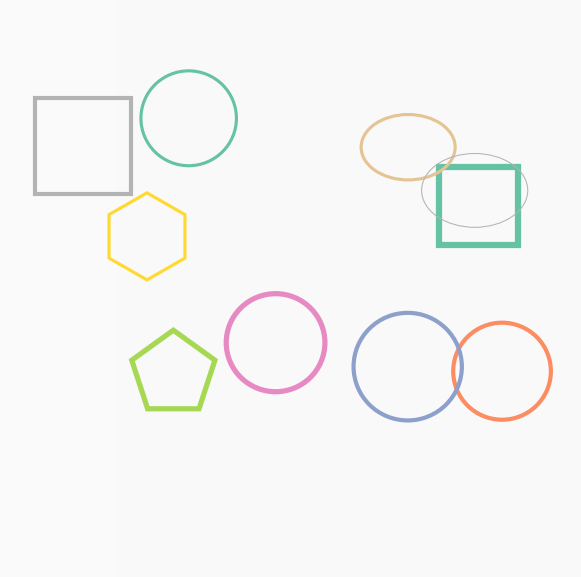[{"shape": "square", "thickness": 3, "radius": 0.34, "center": [0.823, 0.642]}, {"shape": "circle", "thickness": 1.5, "radius": 0.41, "center": [0.325, 0.794]}, {"shape": "circle", "thickness": 2, "radius": 0.42, "center": [0.864, 0.356]}, {"shape": "circle", "thickness": 2, "radius": 0.47, "center": [0.701, 0.364]}, {"shape": "circle", "thickness": 2.5, "radius": 0.42, "center": [0.474, 0.406]}, {"shape": "pentagon", "thickness": 2.5, "radius": 0.38, "center": [0.298, 0.352]}, {"shape": "hexagon", "thickness": 1.5, "radius": 0.38, "center": [0.253, 0.59]}, {"shape": "oval", "thickness": 1.5, "radius": 0.4, "center": [0.702, 0.744]}, {"shape": "square", "thickness": 2, "radius": 0.41, "center": [0.143, 0.746]}, {"shape": "oval", "thickness": 0.5, "radius": 0.46, "center": [0.817, 0.669]}]